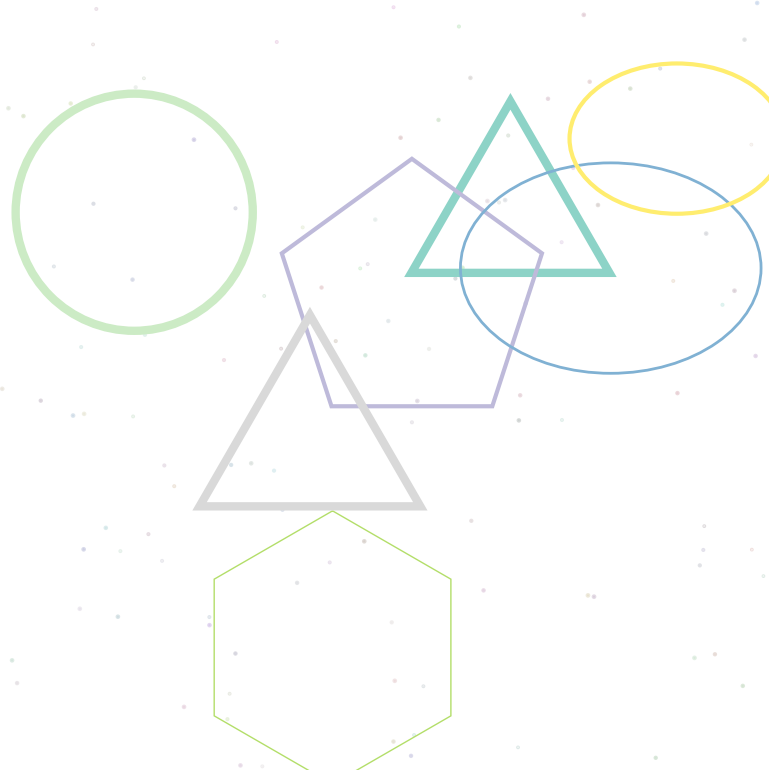[{"shape": "triangle", "thickness": 3, "radius": 0.74, "center": [0.663, 0.72]}, {"shape": "pentagon", "thickness": 1.5, "radius": 0.89, "center": [0.535, 0.616]}, {"shape": "oval", "thickness": 1, "radius": 0.98, "center": [0.793, 0.652]}, {"shape": "hexagon", "thickness": 0.5, "radius": 0.89, "center": [0.432, 0.159]}, {"shape": "triangle", "thickness": 3, "radius": 0.83, "center": [0.403, 0.425]}, {"shape": "circle", "thickness": 3, "radius": 0.77, "center": [0.174, 0.724]}, {"shape": "oval", "thickness": 1.5, "radius": 0.7, "center": [0.879, 0.82]}]